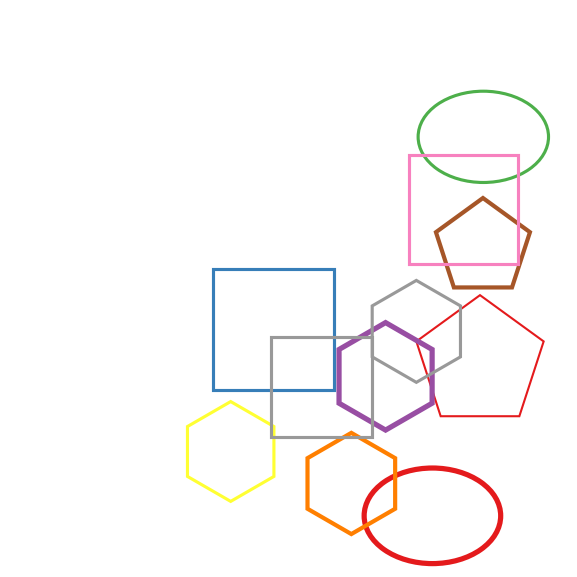[{"shape": "pentagon", "thickness": 1, "radius": 0.58, "center": [0.831, 0.372]}, {"shape": "oval", "thickness": 2.5, "radius": 0.59, "center": [0.749, 0.106]}, {"shape": "square", "thickness": 1.5, "radius": 0.52, "center": [0.473, 0.429]}, {"shape": "oval", "thickness": 1.5, "radius": 0.56, "center": [0.837, 0.762]}, {"shape": "hexagon", "thickness": 2.5, "radius": 0.47, "center": [0.668, 0.347]}, {"shape": "hexagon", "thickness": 2, "radius": 0.44, "center": [0.608, 0.162]}, {"shape": "hexagon", "thickness": 1.5, "radius": 0.43, "center": [0.399, 0.217]}, {"shape": "pentagon", "thickness": 2, "radius": 0.43, "center": [0.836, 0.571]}, {"shape": "square", "thickness": 1.5, "radius": 0.47, "center": [0.802, 0.636]}, {"shape": "hexagon", "thickness": 1.5, "radius": 0.44, "center": [0.721, 0.425]}, {"shape": "square", "thickness": 1.5, "radius": 0.44, "center": [0.557, 0.329]}]